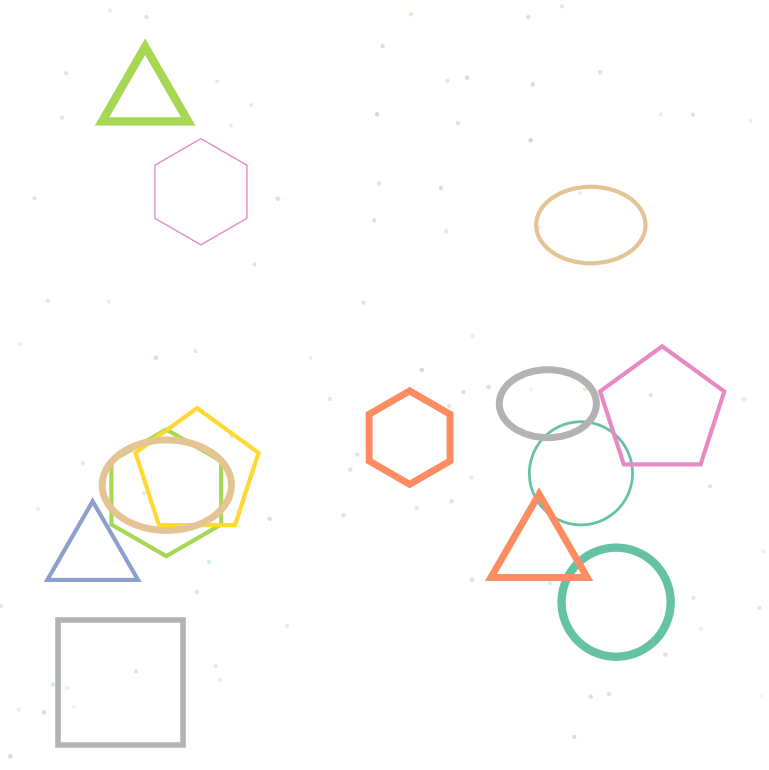[{"shape": "circle", "thickness": 3, "radius": 0.35, "center": [0.8, 0.218]}, {"shape": "circle", "thickness": 1, "radius": 0.33, "center": [0.754, 0.385]}, {"shape": "triangle", "thickness": 2.5, "radius": 0.36, "center": [0.7, 0.286]}, {"shape": "hexagon", "thickness": 2.5, "radius": 0.3, "center": [0.532, 0.432]}, {"shape": "triangle", "thickness": 1.5, "radius": 0.34, "center": [0.12, 0.281]}, {"shape": "hexagon", "thickness": 0.5, "radius": 0.34, "center": [0.261, 0.751]}, {"shape": "pentagon", "thickness": 1.5, "radius": 0.42, "center": [0.86, 0.465]}, {"shape": "hexagon", "thickness": 1.5, "radius": 0.41, "center": [0.216, 0.36]}, {"shape": "triangle", "thickness": 3, "radius": 0.32, "center": [0.188, 0.875]}, {"shape": "pentagon", "thickness": 1.5, "radius": 0.42, "center": [0.256, 0.386]}, {"shape": "oval", "thickness": 2.5, "radius": 0.42, "center": [0.217, 0.37]}, {"shape": "oval", "thickness": 1.5, "radius": 0.35, "center": [0.767, 0.708]}, {"shape": "square", "thickness": 2, "radius": 0.41, "center": [0.157, 0.114]}, {"shape": "oval", "thickness": 2.5, "radius": 0.32, "center": [0.711, 0.476]}]